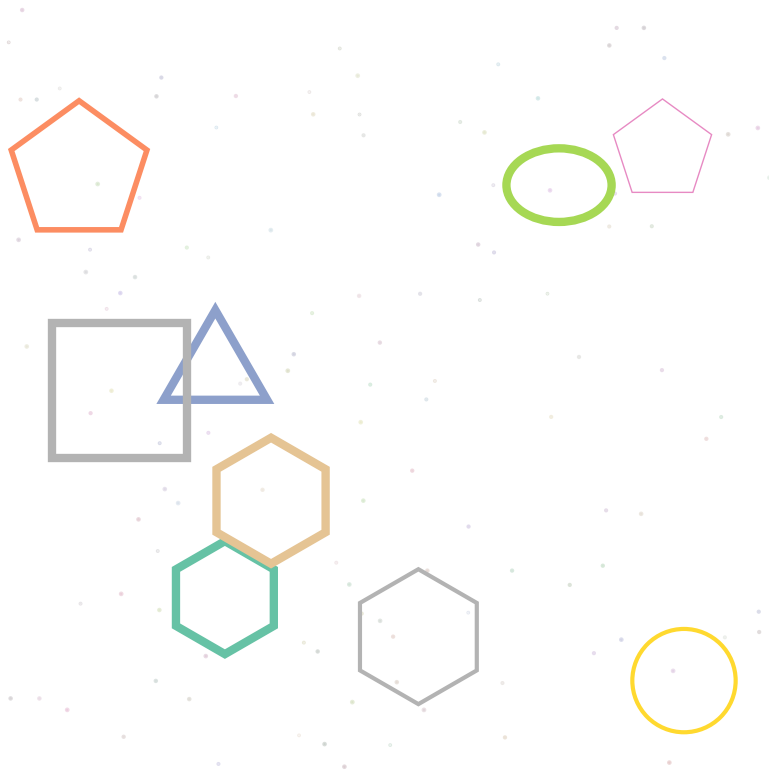[{"shape": "hexagon", "thickness": 3, "radius": 0.37, "center": [0.292, 0.224]}, {"shape": "pentagon", "thickness": 2, "radius": 0.46, "center": [0.103, 0.776]}, {"shape": "triangle", "thickness": 3, "radius": 0.39, "center": [0.28, 0.52]}, {"shape": "pentagon", "thickness": 0.5, "radius": 0.34, "center": [0.86, 0.804]}, {"shape": "oval", "thickness": 3, "radius": 0.34, "center": [0.726, 0.76]}, {"shape": "circle", "thickness": 1.5, "radius": 0.34, "center": [0.888, 0.116]}, {"shape": "hexagon", "thickness": 3, "radius": 0.41, "center": [0.352, 0.35]}, {"shape": "hexagon", "thickness": 1.5, "radius": 0.44, "center": [0.543, 0.173]}, {"shape": "square", "thickness": 3, "radius": 0.44, "center": [0.155, 0.493]}]